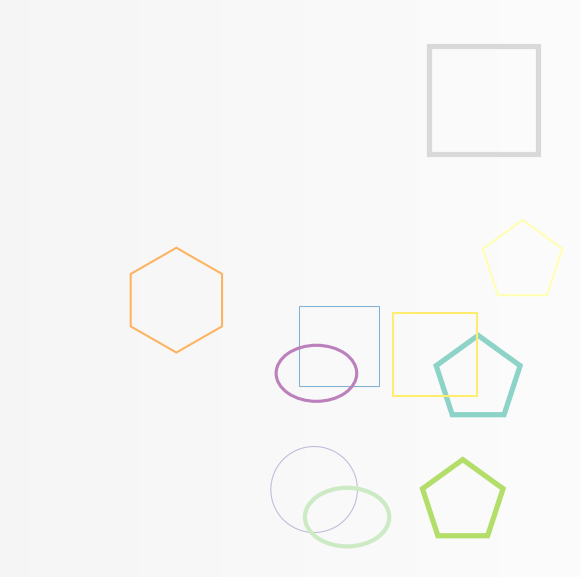[{"shape": "pentagon", "thickness": 2.5, "radius": 0.38, "center": [0.823, 0.342]}, {"shape": "pentagon", "thickness": 1, "radius": 0.36, "center": [0.899, 0.546]}, {"shape": "circle", "thickness": 0.5, "radius": 0.37, "center": [0.54, 0.151]}, {"shape": "square", "thickness": 0.5, "radius": 0.34, "center": [0.584, 0.4]}, {"shape": "hexagon", "thickness": 1, "radius": 0.45, "center": [0.303, 0.479]}, {"shape": "pentagon", "thickness": 2.5, "radius": 0.36, "center": [0.796, 0.13]}, {"shape": "square", "thickness": 2.5, "radius": 0.47, "center": [0.831, 0.827]}, {"shape": "oval", "thickness": 1.5, "radius": 0.35, "center": [0.544, 0.353]}, {"shape": "oval", "thickness": 2, "radius": 0.36, "center": [0.597, 0.104]}, {"shape": "square", "thickness": 1, "radius": 0.36, "center": [0.748, 0.385]}]